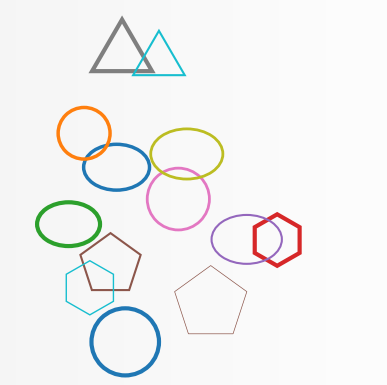[{"shape": "oval", "thickness": 2.5, "radius": 0.43, "center": [0.301, 0.566]}, {"shape": "circle", "thickness": 3, "radius": 0.44, "center": [0.323, 0.112]}, {"shape": "circle", "thickness": 2.5, "radius": 0.33, "center": [0.217, 0.654]}, {"shape": "oval", "thickness": 3, "radius": 0.41, "center": [0.177, 0.418]}, {"shape": "hexagon", "thickness": 3, "radius": 0.33, "center": [0.715, 0.377]}, {"shape": "oval", "thickness": 1.5, "radius": 0.45, "center": [0.637, 0.378]}, {"shape": "pentagon", "thickness": 0.5, "radius": 0.49, "center": [0.544, 0.212]}, {"shape": "pentagon", "thickness": 1.5, "radius": 0.41, "center": [0.285, 0.313]}, {"shape": "circle", "thickness": 2, "radius": 0.4, "center": [0.46, 0.483]}, {"shape": "triangle", "thickness": 3, "radius": 0.45, "center": [0.315, 0.86]}, {"shape": "oval", "thickness": 2, "radius": 0.47, "center": [0.482, 0.6]}, {"shape": "hexagon", "thickness": 1, "radius": 0.35, "center": [0.232, 0.252]}, {"shape": "triangle", "thickness": 1.5, "radius": 0.38, "center": [0.41, 0.843]}]